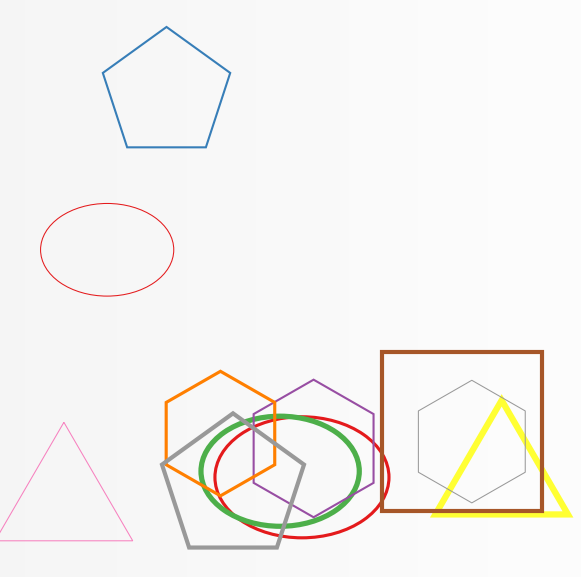[{"shape": "oval", "thickness": 0.5, "radius": 0.57, "center": [0.184, 0.567]}, {"shape": "oval", "thickness": 1.5, "radius": 0.75, "center": [0.52, 0.173]}, {"shape": "pentagon", "thickness": 1, "radius": 0.58, "center": [0.286, 0.837]}, {"shape": "oval", "thickness": 2.5, "radius": 0.68, "center": [0.482, 0.183]}, {"shape": "hexagon", "thickness": 1, "radius": 0.6, "center": [0.54, 0.223]}, {"shape": "hexagon", "thickness": 1.5, "radius": 0.54, "center": [0.379, 0.248]}, {"shape": "triangle", "thickness": 3, "radius": 0.66, "center": [0.863, 0.174]}, {"shape": "square", "thickness": 2, "radius": 0.69, "center": [0.795, 0.252]}, {"shape": "triangle", "thickness": 0.5, "radius": 0.68, "center": [0.11, 0.131]}, {"shape": "hexagon", "thickness": 0.5, "radius": 0.53, "center": [0.812, 0.234]}, {"shape": "pentagon", "thickness": 2, "radius": 0.64, "center": [0.401, 0.155]}]